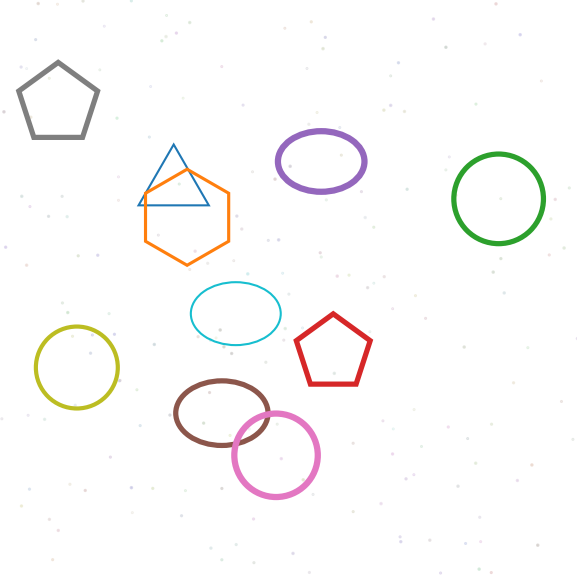[{"shape": "triangle", "thickness": 1, "radius": 0.35, "center": [0.301, 0.679]}, {"shape": "hexagon", "thickness": 1.5, "radius": 0.42, "center": [0.324, 0.623]}, {"shape": "circle", "thickness": 2.5, "radius": 0.39, "center": [0.863, 0.655]}, {"shape": "pentagon", "thickness": 2.5, "radius": 0.34, "center": [0.577, 0.388]}, {"shape": "oval", "thickness": 3, "radius": 0.37, "center": [0.556, 0.72]}, {"shape": "oval", "thickness": 2.5, "radius": 0.4, "center": [0.384, 0.284]}, {"shape": "circle", "thickness": 3, "radius": 0.36, "center": [0.478, 0.211]}, {"shape": "pentagon", "thickness": 2.5, "radius": 0.36, "center": [0.101, 0.819]}, {"shape": "circle", "thickness": 2, "radius": 0.35, "center": [0.133, 0.363]}, {"shape": "oval", "thickness": 1, "radius": 0.39, "center": [0.408, 0.456]}]